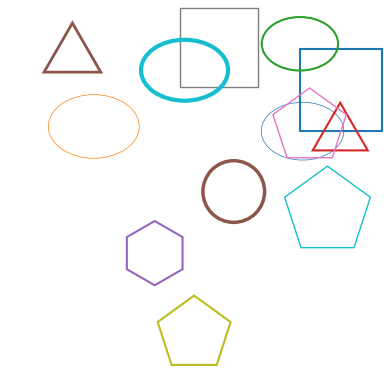[{"shape": "square", "thickness": 1.5, "radius": 0.53, "center": [0.886, 0.766]}, {"shape": "oval", "thickness": 0.5, "radius": 0.54, "center": [0.786, 0.659]}, {"shape": "oval", "thickness": 0.5, "radius": 0.59, "center": [0.244, 0.672]}, {"shape": "oval", "thickness": 1.5, "radius": 0.5, "center": [0.779, 0.886]}, {"shape": "triangle", "thickness": 1.5, "radius": 0.41, "center": [0.884, 0.651]}, {"shape": "hexagon", "thickness": 1.5, "radius": 0.42, "center": [0.402, 0.342]}, {"shape": "triangle", "thickness": 2, "radius": 0.43, "center": [0.188, 0.855]}, {"shape": "circle", "thickness": 2.5, "radius": 0.4, "center": [0.607, 0.502]}, {"shape": "pentagon", "thickness": 1, "radius": 0.5, "center": [0.804, 0.671]}, {"shape": "square", "thickness": 1, "radius": 0.51, "center": [0.568, 0.877]}, {"shape": "pentagon", "thickness": 1.5, "radius": 0.5, "center": [0.504, 0.133]}, {"shape": "pentagon", "thickness": 1, "radius": 0.59, "center": [0.851, 0.451]}, {"shape": "oval", "thickness": 3, "radius": 0.57, "center": [0.479, 0.818]}]